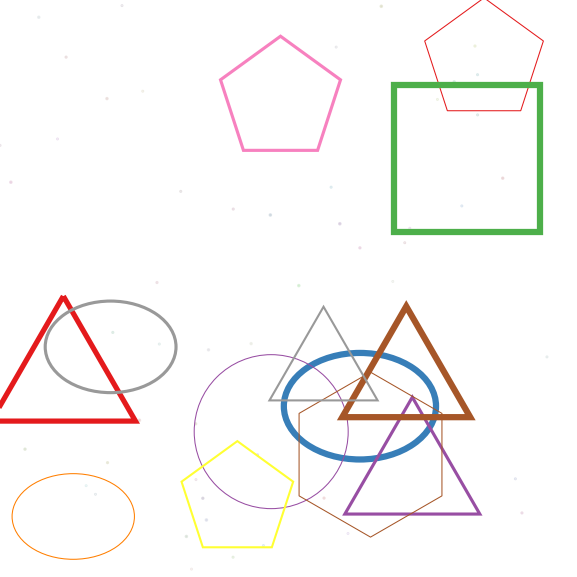[{"shape": "triangle", "thickness": 2.5, "radius": 0.72, "center": [0.11, 0.342]}, {"shape": "pentagon", "thickness": 0.5, "radius": 0.54, "center": [0.838, 0.895]}, {"shape": "oval", "thickness": 3, "radius": 0.66, "center": [0.623, 0.296]}, {"shape": "square", "thickness": 3, "radius": 0.63, "center": [0.809, 0.725]}, {"shape": "circle", "thickness": 0.5, "radius": 0.67, "center": [0.47, 0.252]}, {"shape": "triangle", "thickness": 1.5, "radius": 0.67, "center": [0.714, 0.176]}, {"shape": "oval", "thickness": 0.5, "radius": 0.53, "center": [0.127, 0.105]}, {"shape": "pentagon", "thickness": 1, "radius": 0.51, "center": [0.411, 0.134]}, {"shape": "hexagon", "thickness": 0.5, "radius": 0.71, "center": [0.642, 0.212]}, {"shape": "triangle", "thickness": 3, "radius": 0.64, "center": [0.703, 0.341]}, {"shape": "pentagon", "thickness": 1.5, "radius": 0.55, "center": [0.486, 0.827]}, {"shape": "oval", "thickness": 1.5, "radius": 0.57, "center": [0.192, 0.399]}, {"shape": "triangle", "thickness": 1, "radius": 0.54, "center": [0.56, 0.36]}]